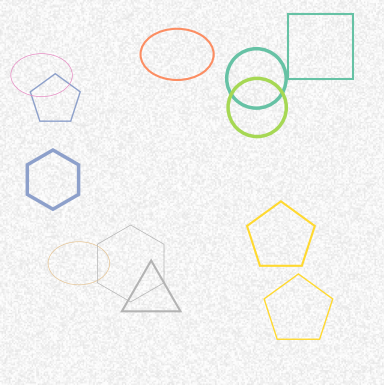[{"shape": "square", "thickness": 1.5, "radius": 0.42, "center": [0.833, 0.879]}, {"shape": "circle", "thickness": 2.5, "radius": 0.39, "center": [0.666, 0.796]}, {"shape": "oval", "thickness": 1.5, "radius": 0.47, "center": [0.46, 0.859]}, {"shape": "pentagon", "thickness": 1, "radius": 0.34, "center": [0.144, 0.74]}, {"shape": "hexagon", "thickness": 2.5, "radius": 0.38, "center": [0.138, 0.533]}, {"shape": "oval", "thickness": 0.5, "radius": 0.4, "center": [0.108, 0.805]}, {"shape": "circle", "thickness": 2.5, "radius": 0.38, "center": [0.668, 0.721]}, {"shape": "pentagon", "thickness": 1, "radius": 0.47, "center": [0.775, 0.195]}, {"shape": "pentagon", "thickness": 1.5, "radius": 0.46, "center": [0.73, 0.384]}, {"shape": "oval", "thickness": 0.5, "radius": 0.4, "center": [0.205, 0.316]}, {"shape": "hexagon", "thickness": 0.5, "radius": 0.5, "center": [0.339, 0.316]}, {"shape": "triangle", "thickness": 1.5, "radius": 0.44, "center": [0.393, 0.235]}]